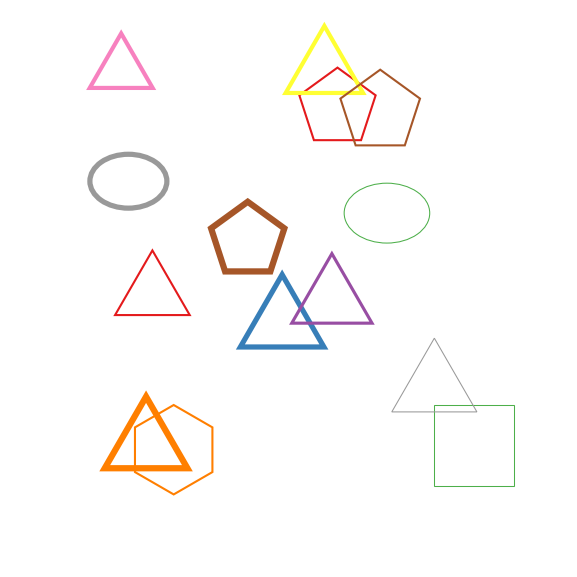[{"shape": "pentagon", "thickness": 1, "radius": 0.35, "center": [0.584, 0.813]}, {"shape": "triangle", "thickness": 1, "radius": 0.37, "center": [0.264, 0.491]}, {"shape": "triangle", "thickness": 2.5, "radius": 0.42, "center": [0.489, 0.44]}, {"shape": "square", "thickness": 0.5, "radius": 0.35, "center": [0.821, 0.228]}, {"shape": "oval", "thickness": 0.5, "radius": 0.37, "center": [0.67, 0.63]}, {"shape": "triangle", "thickness": 1.5, "radius": 0.4, "center": [0.575, 0.48]}, {"shape": "triangle", "thickness": 3, "radius": 0.41, "center": [0.253, 0.23]}, {"shape": "hexagon", "thickness": 1, "radius": 0.39, "center": [0.301, 0.22]}, {"shape": "triangle", "thickness": 2, "radius": 0.39, "center": [0.562, 0.877]}, {"shape": "pentagon", "thickness": 1, "radius": 0.36, "center": [0.658, 0.806]}, {"shape": "pentagon", "thickness": 3, "radius": 0.33, "center": [0.429, 0.583]}, {"shape": "triangle", "thickness": 2, "radius": 0.31, "center": [0.21, 0.878]}, {"shape": "triangle", "thickness": 0.5, "radius": 0.43, "center": [0.752, 0.328]}, {"shape": "oval", "thickness": 2.5, "radius": 0.33, "center": [0.222, 0.685]}]